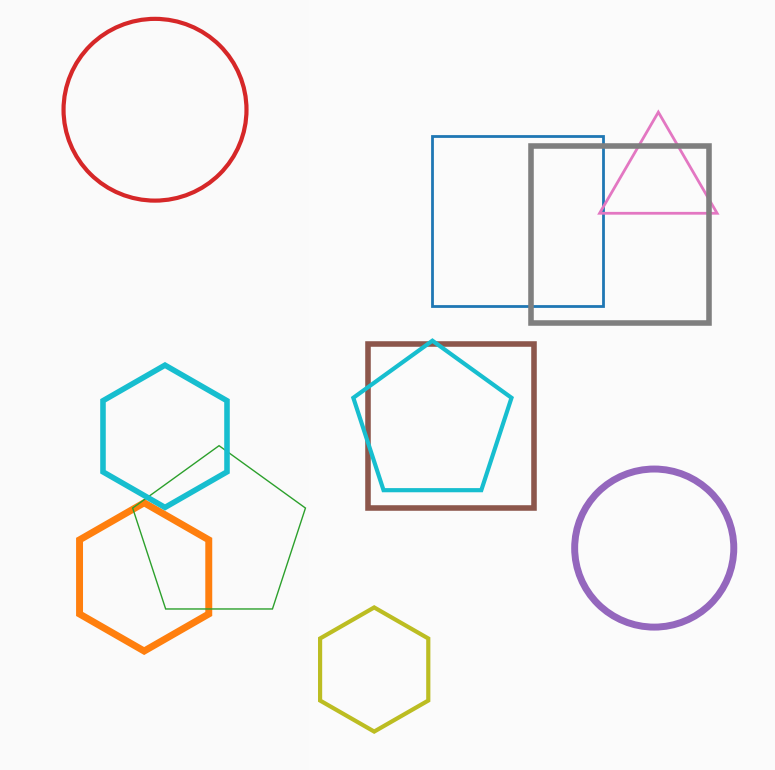[{"shape": "square", "thickness": 1, "radius": 0.55, "center": [0.668, 0.713]}, {"shape": "hexagon", "thickness": 2.5, "radius": 0.48, "center": [0.186, 0.251]}, {"shape": "pentagon", "thickness": 0.5, "radius": 0.59, "center": [0.283, 0.304]}, {"shape": "circle", "thickness": 1.5, "radius": 0.59, "center": [0.2, 0.857]}, {"shape": "circle", "thickness": 2.5, "radius": 0.51, "center": [0.844, 0.288]}, {"shape": "square", "thickness": 2, "radius": 0.53, "center": [0.582, 0.447]}, {"shape": "triangle", "thickness": 1, "radius": 0.44, "center": [0.849, 0.767]}, {"shape": "square", "thickness": 2, "radius": 0.57, "center": [0.8, 0.696]}, {"shape": "hexagon", "thickness": 1.5, "radius": 0.4, "center": [0.483, 0.131]}, {"shape": "hexagon", "thickness": 2, "radius": 0.46, "center": [0.213, 0.433]}, {"shape": "pentagon", "thickness": 1.5, "radius": 0.54, "center": [0.558, 0.45]}]